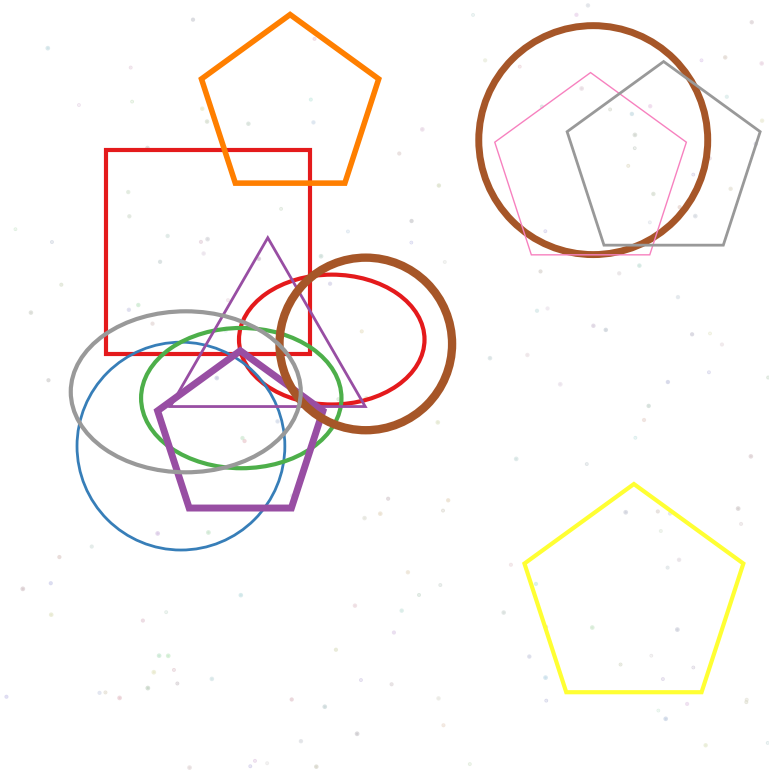[{"shape": "oval", "thickness": 1.5, "radius": 0.6, "center": [0.431, 0.559]}, {"shape": "square", "thickness": 1.5, "radius": 0.66, "center": [0.27, 0.673]}, {"shape": "circle", "thickness": 1, "radius": 0.67, "center": [0.235, 0.421]}, {"shape": "oval", "thickness": 1.5, "radius": 0.65, "center": [0.313, 0.483]}, {"shape": "pentagon", "thickness": 2.5, "radius": 0.56, "center": [0.312, 0.432]}, {"shape": "triangle", "thickness": 1, "radius": 0.73, "center": [0.348, 0.545]}, {"shape": "pentagon", "thickness": 2, "radius": 0.61, "center": [0.377, 0.86]}, {"shape": "pentagon", "thickness": 1.5, "radius": 0.75, "center": [0.823, 0.222]}, {"shape": "circle", "thickness": 3, "radius": 0.56, "center": [0.475, 0.553]}, {"shape": "circle", "thickness": 2.5, "radius": 0.74, "center": [0.77, 0.818]}, {"shape": "pentagon", "thickness": 0.5, "radius": 0.65, "center": [0.767, 0.775]}, {"shape": "pentagon", "thickness": 1, "radius": 0.66, "center": [0.862, 0.788]}, {"shape": "oval", "thickness": 1.5, "radius": 0.75, "center": [0.241, 0.491]}]